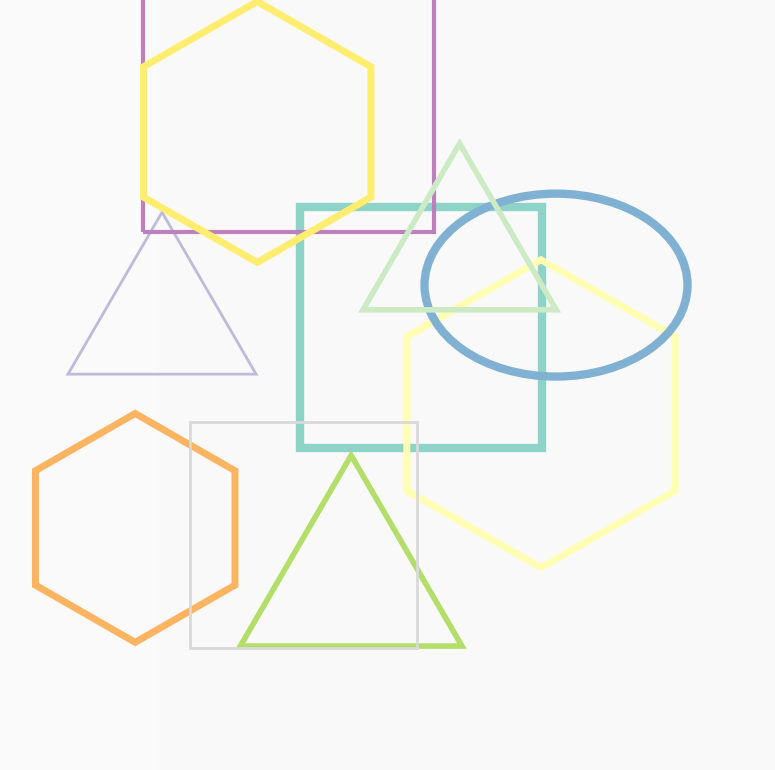[{"shape": "square", "thickness": 3, "radius": 0.78, "center": [0.543, 0.575]}, {"shape": "hexagon", "thickness": 2.5, "radius": 1.0, "center": [0.698, 0.463]}, {"shape": "triangle", "thickness": 1, "radius": 0.7, "center": [0.209, 0.584]}, {"shape": "oval", "thickness": 3, "radius": 0.85, "center": [0.717, 0.63]}, {"shape": "hexagon", "thickness": 2.5, "radius": 0.74, "center": [0.174, 0.314]}, {"shape": "triangle", "thickness": 2, "radius": 0.83, "center": [0.453, 0.244]}, {"shape": "square", "thickness": 1, "radius": 0.73, "center": [0.392, 0.305]}, {"shape": "square", "thickness": 1.5, "radius": 0.94, "center": [0.372, 0.886]}, {"shape": "triangle", "thickness": 2, "radius": 0.72, "center": [0.593, 0.67]}, {"shape": "hexagon", "thickness": 2.5, "radius": 0.85, "center": [0.332, 0.829]}]